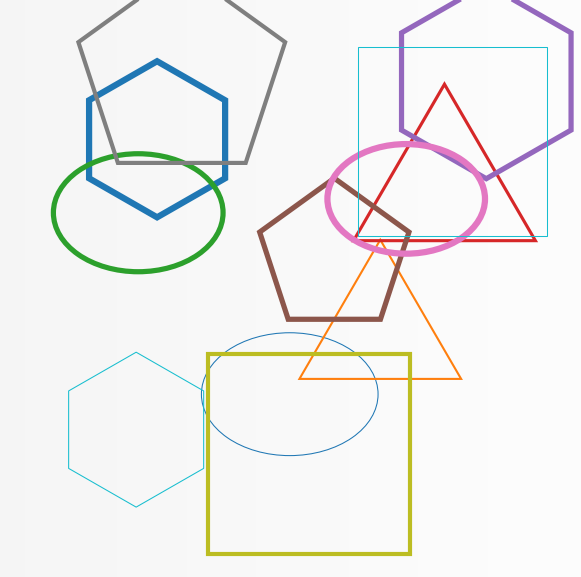[{"shape": "hexagon", "thickness": 3, "radius": 0.68, "center": [0.27, 0.758]}, {"shape": "oval", "thickness": 0.5, "radius": 0.76, "center": [0.498, 0.317]}, {"shape": "triangle", "thickness": 1, "radius": 0.8, "center": [0.654, 0.423]}, {"shape": "oval", "thickness": 2.5, "radius": 0.73, "center": [0.238, 0.631]}, {"shape": "triangle", "thickness": 1.5, "radius": 0.9, "center": [0.765, 0.673]}, {"shape": "hexagon", "thickness": 2.5, "radius": 0.84, "center": [0.837, 0.858]}, {"shape": "pentagon", "thickness": 2.5, "radius": 0.68, "center": [0.575, 0.556]}, {"shape": "oval", "thickness": 3, "radius": 0.68, "center": [0.699, 0.655]}, {"shape": "pentagon", "thickness": 2, "radius": 0.94, "center": [0.313, 0.868]}, {"shape": "square", "thickness": 2, "radius": 0.87, "center": [0.532, 0.213]}, {"shape": "square", "thickness": 0.5, "radius": 0.82, "center": [0.779, 0.754]}, {"shape": "hexagon", "thickness": 0.5, "radius": 0.67, "center": [0.234, 0.255]}]